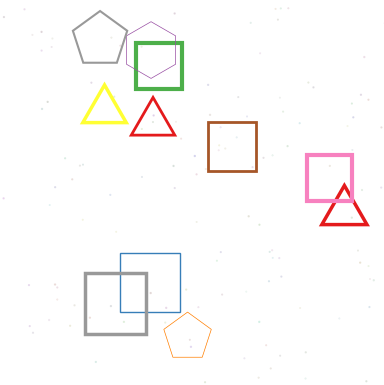[{"shape": "triangle", "thickness": 2, "radius": 0.33, "center": [0.397, 0.682]}, {"shape": "triangle", "thickness": 2.5, "radius": 0.34, "center": [0.895, 0.45]}, {"shape": "square", "thickness": 1, "radius": 0.39, "center": [0.39, 0.267]}, {"shape": "square", "thickness": 3, "radius": 0.3, "center": [0.412, 0.828]}, {"shape": "hexagon", "thickness": 0.5, "radius": 0.37, "center": [0.392, 0.87]}, {"shape": "pentagon", "thickness": 0.5, "radius": 0.32, "center": [0.487, 0.125]}, {"shape": "triangle", "thickness": 2.5, "radius": 0.33, "center": [0.272, 0.714]}, {"shape": "square", "thickness": 2, "radius": 0.31, "center": [0.602, 0.619]}, {"shape": "square", "thickness": 3, "radius": 0.3, "center": [0.856, 0.537]}, {"shape": "pentagon", "thickness": 1.5, "radius": 0.37, "center": [0.26, 0.897]}, {"shape": "square", "thickness": 2.5, "radius": 0.4, "center": [0.301, 0.212]}]